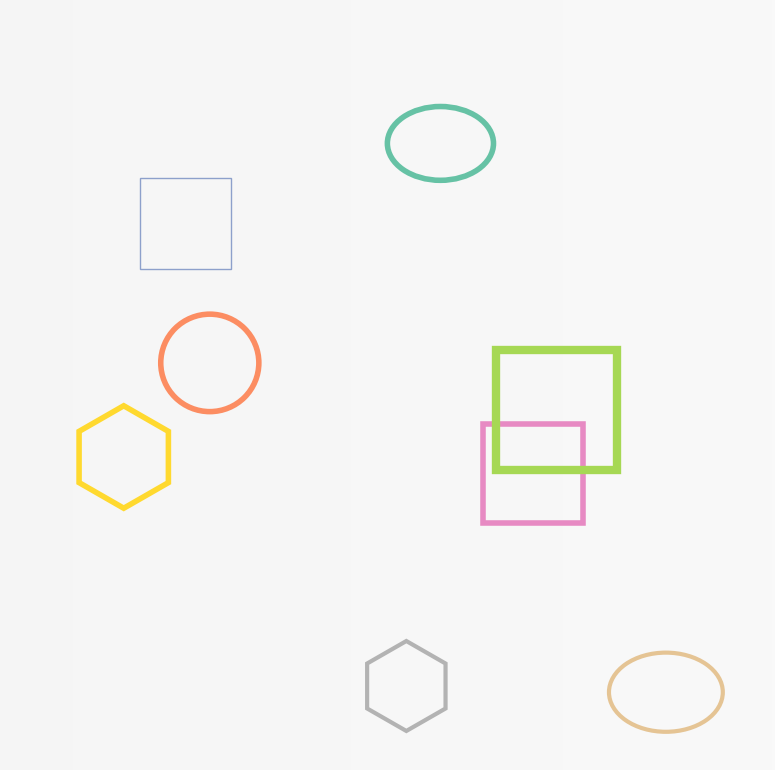[{"shape": "oval", "thickness": 2, "radius": 0.34, "center": [0.568, 0.814]}, {"shape": "circle", "thickness": 2, "radius": 0.32, "center": [0.271, 0.529]}, {"shape": "square", "thickness": 0.5, "radius": 0.29, "center": [0.24, 0.71]}, {"shape": "square", "thickness": 2, "radius": 0.32, "center": [0.688, 0.385]}, {"shape": "square", "thickness": 3, "radius": 0.39, "center": [0.718, 0.467]}, {"shape": "hexagon", "thickness": 2, "radius": 0.33, "center": [0.16, 0.407]}, {"shape": "oval", "thickness": 1.5, "radius": 0.37, "center": [0.859, 0.101]}, {"shape": "hexagon", "thickness": 1.5, "radius": 0.29, "center": [0.524, 0.109]}]